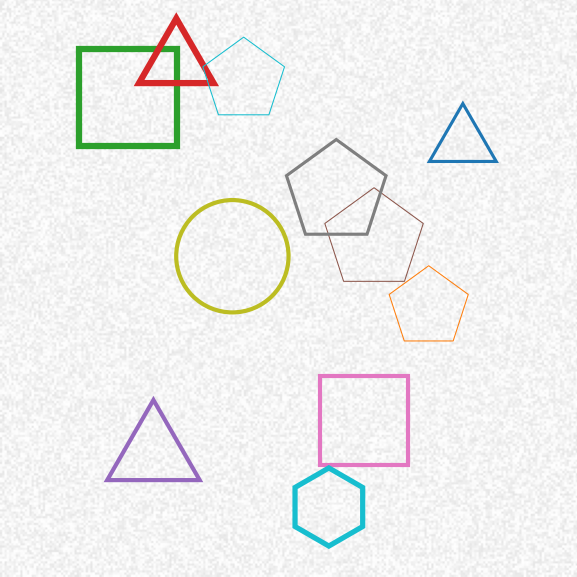[{"shape": "triangle", "thickness": 1.5, "radius": 0.33, "center": [0.801, 0.753]}, {"shape": "pentagon", "thickness": 0.5, "radius": 0.36, "center": [0.742, 0.467]}, {"shape": "square", "thickness": 3, "radius": 0.42, "center": [0.221, 0.83]}, {"shape": "triangle", "thickness": 3, "radius": 0.37, "center": [0.305, 0.893]}, {"shape": "triangle", "thickness": 2, "radius": 0.46, "center": [0.266, 0.214]}, {"shape": "pentagon", "thickness": 0.5, "radius": 0.45, "center": [0.648, 0.584]}, {"shape": "square", "thickness": 2, "radius": 0.38, "center": [0.63, 0.271]}, {"shape": "pentagon", "thickness": 1.5, "radius": 0.45, "center": [0.582, 0.667]}, {"shape": "circle", "thickness": 2, "radius": 0.49, "center": [0.402, 0.555]}, {"shape": "pentagon", "thickness": 0.5, "radius": 0.37, "center": [0.422, 0.86]}, {"shape": "hexagon", "thickness": 2.5, "radius": 0.34, "center": [0.569, 0.121]}]